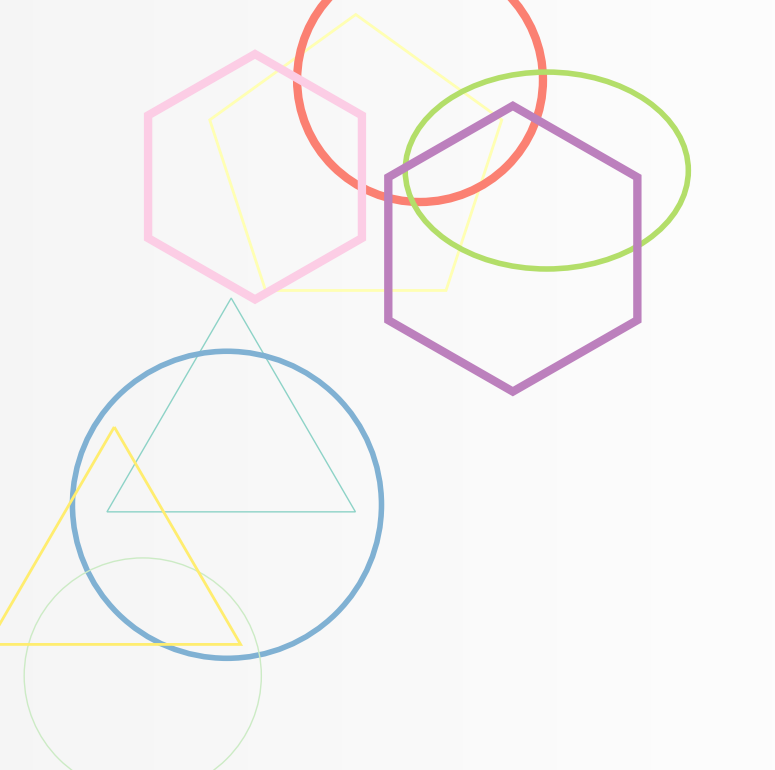[{"shape": "triangle", "thickness": 0.5, "radius": 0.93, "center": [0.298, 0.428]}, {"shape": "pentagon", "thickness": 1, "radius": 0.99, "center": [0.459, 0.783]}, {"shape": "circle", "thickness": 3, "radius": 0.79, "center": [0.542, 0.896]}, {"shape": "circle", "thickness": 2, "radius": 1.0, "center": [0.293, 0.344]}, {"shape": "oval", "thickness": 2, "radius": 0.91, "center": [0.706, 0.779]}, {"shape": "hexagon", "thickness": 3, "radius": 0.8, "center": [0.329, 0.77]}, {"shape": "hexagon", "thickness": 3, "radius": 0.93, "center": [0.662, 0.677]}, {"shape": "circle", "thickness": 0.5, "radius": 0.77, "center": [0.184, 0.122]}, {"shape": "triangle", "thickness": 1, "radius": 0.94, "center": [0.147, 0.257]}]